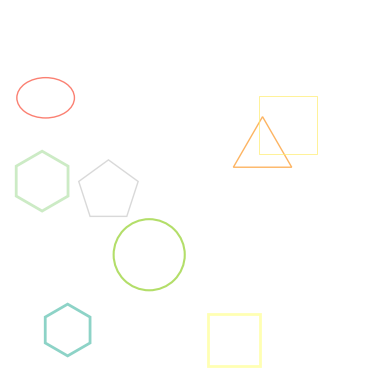[{"shape": "hexagon", "thickness": 2, "radius": 0.34, "center": [0.176, 0.143]}, {"shape": "square", "thickness": 2, "radius": 0.34, "center": [0.608, 0.117]}, {"shape": "oval", "thickness": 1, "radius": 0.37, "center": [0.119, 0.746]}, {"shape": "triangle", "thickness": 1, "radius": 0.44, "center": [0.682, 0.609]}, {"shape": "circle", "thickness": 1.5, "radius": 0.46, "center": [0.388, 0.338]}, {"shape": "pentagon", "thickness": 1, "radius": 0.41, "center": [0.282, 0.504]}, {"shape": "hexagon", "thickness": 2, "radius": 0.39, "center": [0.109, 0.53]}, {"shape": "square", "thickness": 0.5, "radius": 0.37, "center": [0.748, 0.675]}]